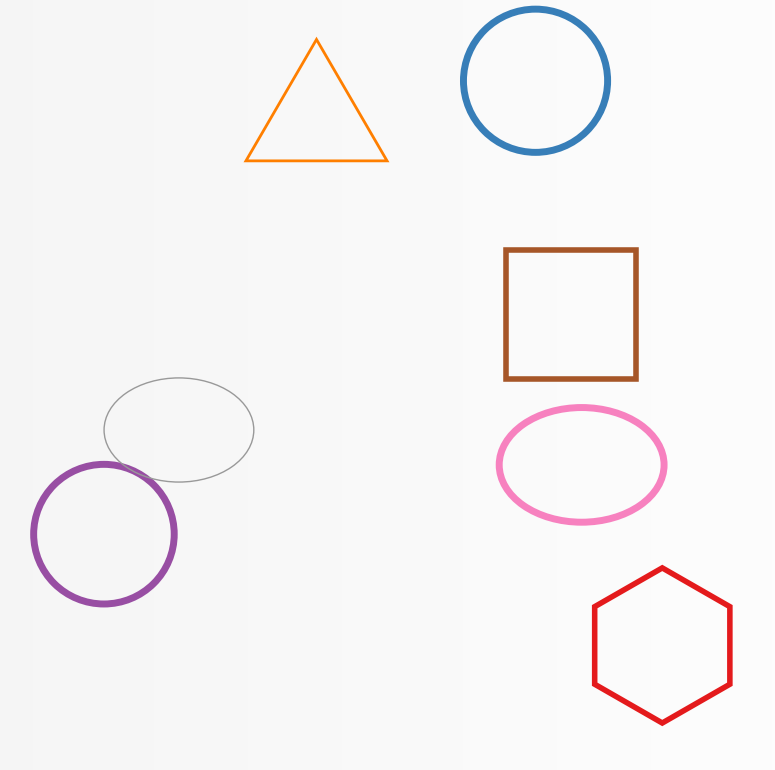[{"shape": "hexagon", "thickness": 2, "radius": 0.5, "center": [0.855, 0.162]}, {"shape": "circle", "thickness": 2.5, "radius": 0.46, "center": [0.691, 0.895]}, {"shape": "circle", "thickness": 2.5, "radius": 0.45, "center": [0.134, 0.306]}, {"shape": "triangle", "thickness": 1, "radius": 0.53, "center": [0.408, 0.844]}, {"shape": "square", "thickness": 2, "radius": 0.42, "center": [0.736, 0.592]}, {"shape": "oval", "thickness": 2.5, "radius": 0.53, "center": [0.751, 0.396]}, {"shape": "oval", "thickness": 0.5, "radius": 0.48, "center": [0.231, 0.442]}]